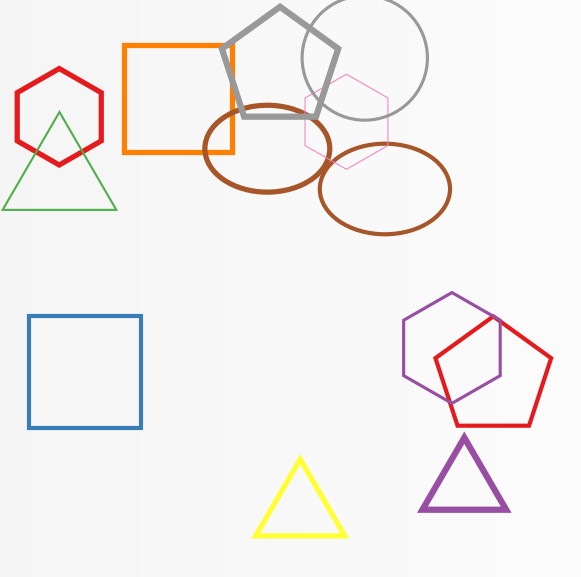[{"shape": "pentagon", "thickness": 2, "radius": 0.52, "center": [0.849, 0.347]}, {"shape": "hexagon", "thickness": 2.5, "radius": 0.42, "center": [0.102, 0.797]}, {"shape": "square", "thickness": 2, "radius": 0.48, "center": [0.146, 0.355]}, {"shape": "triangle", "thickness": 1, "radius": 0.56, "center": [0.102, 0.692]}, {"shape": "triangle", "thickness": 3, "radius": 0.42, "center": [0.799, 0.158]}, {"shape": "hexagon", "thickness": 1.5, "radius": 0.48, "center": [0.778, 0.397]}, {"shape": "square", "thickness": 2.5, "radius": 0.46, "center": [0.306, 0.828]}, {"shape": "triangle", "thickness": 2.5, "radius": 0.44, "center": [0.517, 0.115]}, {"shape": "oval", "thickness": 2, "radius": 0.56, "center": [0.662, 0.672]}, {"shape": "oval", "thickness": 2.5, "radius": 0.54, "center": [0.46, 0.742]}, {"shape": "hexagon", "thickness": 0.5, "radius": 0.41, "center": [0.596, 0.788]}, {"shape": "pentagon", "thickness": 3, "radius": 0.53, "center": [0.482, 0.882]}, {"shape": "circle", "thickness": 1.5, "radius": 0.54, "center": [0.628, 0.899]}]